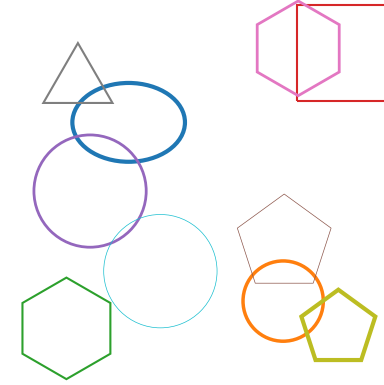[{"shape": "oval", "thickness": 3, "radius": 0.73, "center": [0.334, 0.682]}, {"shape": "circle", "thickness": 2.5, "radius": 0.52, "center": [0.735, 0.218]}, {"shape": "hexagon", "thickness": 1.5, "radius": 0.66, "center": [0.173, 0.147]}, {"shape": "square", "thickness": 1.5, "radius": 0.62, "center": [0.895, 0.862]}, {"shape": "circle", "thickness": 2, "radius": 0.73, "center": [0.234, 0.504]}, {"shape": "pentagon", "thickness": 0.5, "radius": 0.64, "center": [0.738, 0.368]}, {"shape": "hexagon", "thickness": 2, "radius": 0.61, "center": [0.775, 0.874]}, {"shape": "triangle", "thickness": 1.5, "radius": 0.52, "center": [0.202, 0.784]}, {"shape": "pentagon", "thickness": 3, "radius": 0.5, "center": [0.879, 0.147]}, {"shape": "circle", "thickness": 0.5, "radius": 0.74, "center": [0.417, 0.296]}]